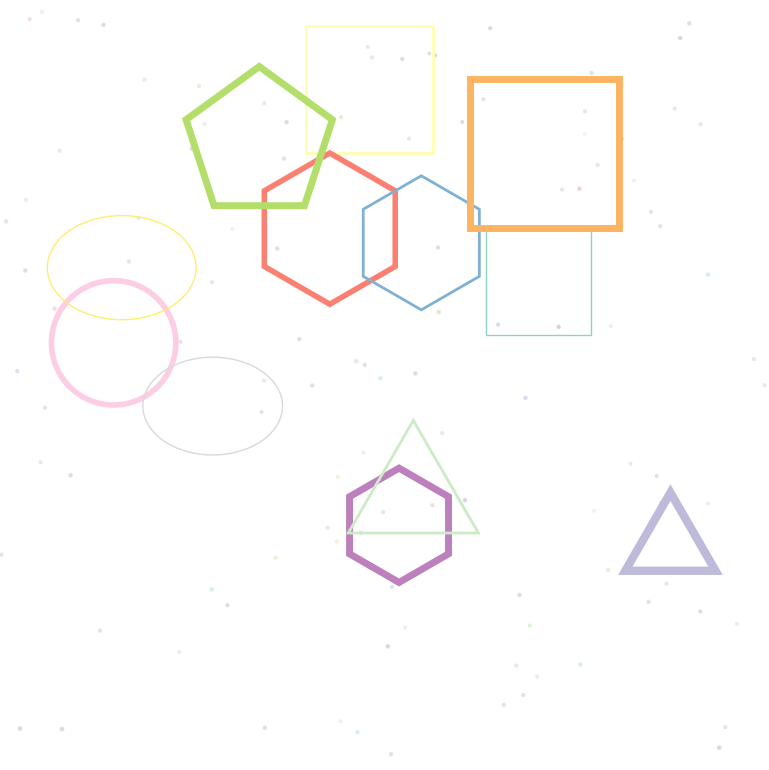[{"shape": "square", "thickness": 0.5, "radius": 0.34, "center": [0.7, 0.634]}, {"shape": "square", "thickness": 1, "radius": 0.41, "center": [0.48, 0.883]}, {"shape": "triangle", "thickness": 3, "radius": 0.34, "center": [0.871, 0.293]}, {"shape": "hexagon", "thickness": 2, "radius": 0.49, "center": [0.428, 0.703]}, {"shape": "hexagon", "thickness": 1, "radius": 0.44, "center": [0.547, 0.685]}, {"shape": "square", "thickness": 2.5, "radius": 0.49, "center": [0.707, 0.801]}, {"shape": "pentagon", "thickness": 2.5, "radius": 0.5, "center": [0.337, 0.814]}, {"shape": "circle", "thickness": 2, "radius": 0.4, "center": [0.148, 0.555]}, {"shape": "oval", "thickness": 0.5, "radius": 0.45, "center": [0.276, 0.473]}, {"shape": "hexagon", "thickness": 2.5, "radius": 0.37, "center": [0.518, 0.318]}, {"shape": "triangle", "thickness": 1, "radius": 0.49, "center": [0.537, 0.357]}, {"shape": "oval", "thickness": 0.5, "radius": 0.48, "center": [0.158, 0.652]}]